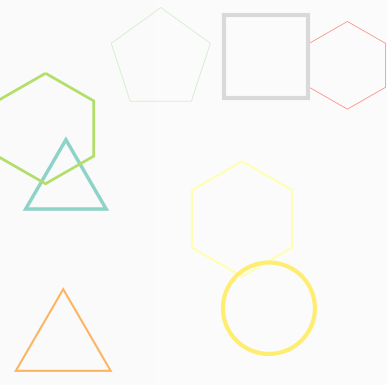[{"shape": "triangle", "thickness": 2.5, "radius": 0.6, "center": [0.17, 0.517]}, {"shape": "hexagon", "thickness": 1.5, "radius": 0.75, "center": [0.625, 0.432]}, {"shape": "hexagon", "thickness": 0.5, "radius": 0.57, "center": [0.897, 0.83]}, {"shape": "triangle", "thickness": 1.5, "radius": 0.71, "center": [0.163, 0.108]}, {"shape": "hexagon", "thickness": 2, "radius": 0.72, "center": [0.118, 0.666]}, {"shape": "square", "thickness": 3, "radius": 0.54, "center": [0.687, 0.853]}, {"shape": "pentagon", "thickness": 0.5, "radius": 0.67, "center": [0.415, 0.846]}, {"shape": "circle", "thickness": 3, "radius": 0.59, "center": [0.694, 0.199]}]